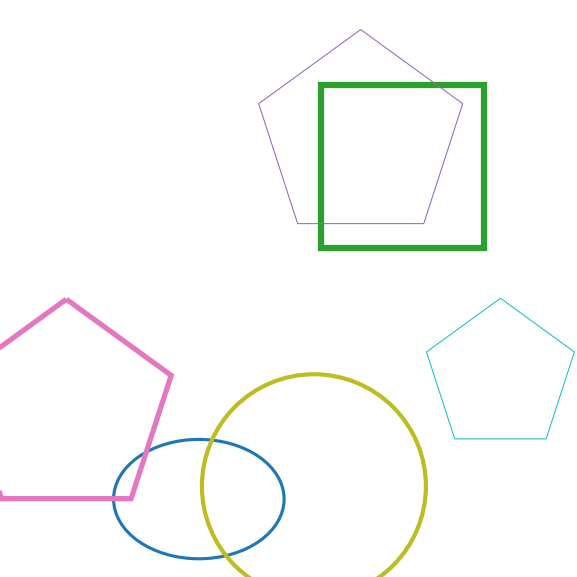[{"shape": "oval", "thickness": 1.5, "radius": 0.74, "center": [0.344, 0.135]}, {"shape": "square", "thickness": 3, "radius": 0.71, "center": [0.697, 0.71]}, {"shape": "pentagon", "thickness": 0.5, "radius": 0.93, "center": [0.625, 0.762]}, {"shape": "pentagon", "thickness": 2.5, "radius": 0.95, "center": [0.115, 0.29]}, {"shape": "circle", "thickness": 2, "radius": 0.97, "center": [0.544, 0.157]}, {"shape": "pentagon", "thickness": 0.5, "radius": 0.67, "center": [0.867, 0.348]}]